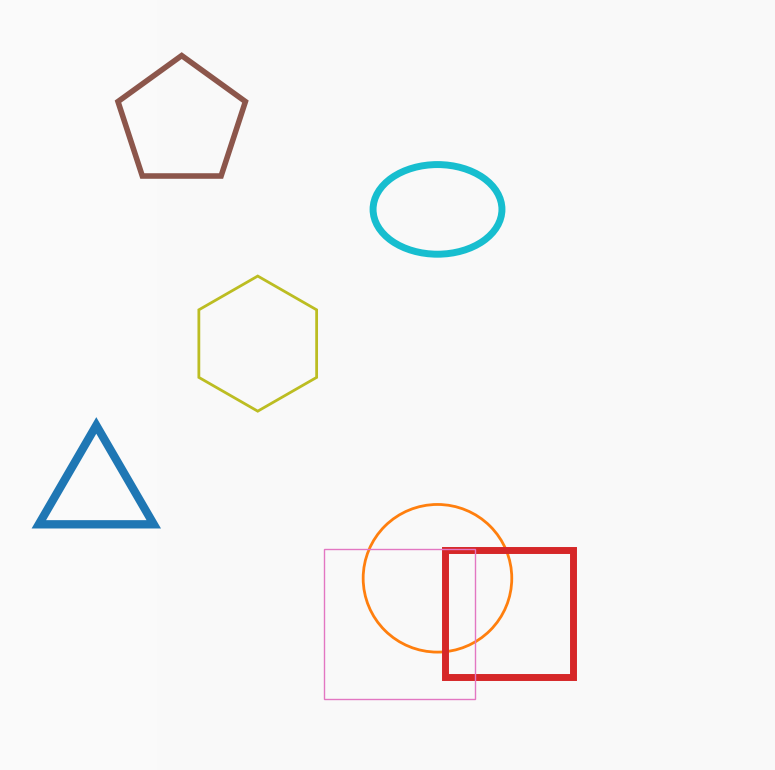[{"shape": "triangle", "thickness": 3, "radius": 0.43, "center": [0.124, 0.362]}, {"shape": "circle", "thickness": 1, "radius": 0.48, "center": [0.564, 0.249]}, {"shape": "square", "thickness": 2.5, "radius": 0.41, "center": [0.656, 0.203]}, {"shape": "pentagon", "thickness": 2, "radius": 0.43, "center": [0.234, 0.841]}, {"shape": "square", "thickness": 0.5, "radius": 0.49, "center": [0.515, 0.19]}, {"shape": "hexagon", "thickness": 1, "radius": 0.44, "center": [0.333, 0.554]}, {"shape": "oval", "thickness": 2.5, "radius": 0.42, "center": [0.565, 0.728]}]